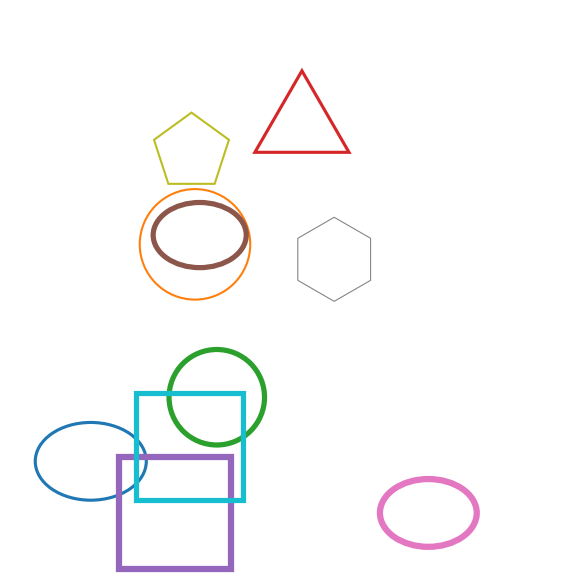[{"shape": "oval", "thickness": 1.5, "radius": 0.48, "center": [0.157, 0.2]}, {"shape": "circle", "thickness": 1, "radius": 0.48, "center": [0.338, 0.576]}, {"shape": "circle", "thickness": 2.5, "radius": 0.41, "center": [0.375, 0.311]}, {"shape": "triangle", "thickness": 1.5, "radius": 0.47, "center": [0.523, 0.782]}, {"shape": "square", "thickness": 3, "radius": 0.48, "center": [0.303, 0.11]}, {"shape": "oval", "thickness": 2.5, "radius": 0.4, "center": [0.346, 0.592]}, {"shape": "oval", "thickness": 3, "radius": 0.42, "center": [0.742, 0.111]}, {"shape": "hexagon", "thickness": 0.5, "radius": 0.36, "center": [0.579, 0.55]}, {"shape": "pentagon", "thickness": 1, "radius": 0.34, "center": [0.332, 0.736]}, {"shape": "square", "thickness": 2.5, "radius": 0.47, "center": [0.328, 0.226]}]